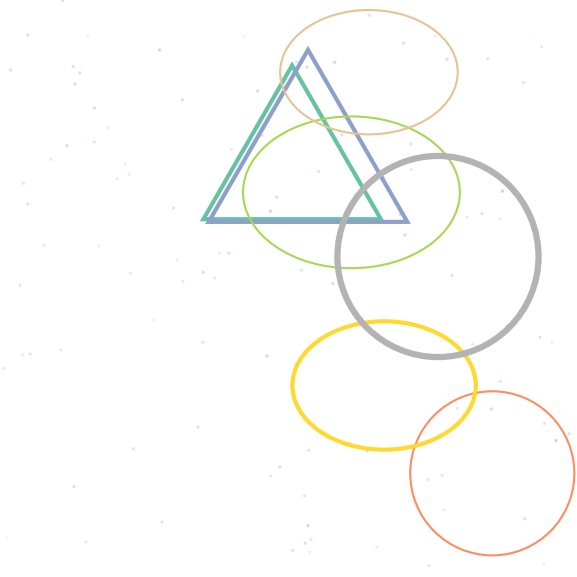[{"shape": "triangle", "thickness": 2, "radius": 0.89, "center": [0.506, 0.708]}, {"shape": "circle", "thickness": 1, "radius": 0.71, "center": [0.852, 0.18]}, {"shape": "triangle", "thickness": 2, "radius": 0.99, "center": [0.533, 0.714]}, {"shape": "oval", "thickness": 1, "radius": 0.94, "center": [0.609, 0.666]}, {"shape": "oval", "thickness": 2, "radius": 0.79, "center": [0.665, 0.332]}, {"shape": "oval", "thickness": 1, "radius": 0.77, "center": [0.639, 0.874]}, {"shape": "circle", "thickness": 3, "radius": 0.87, "center": [0.758, 0.555]}]